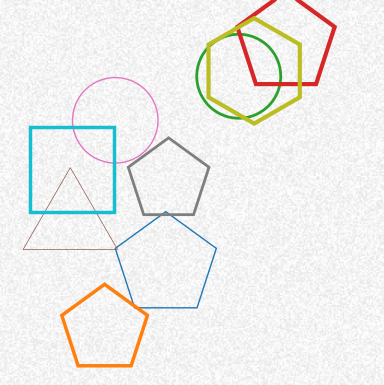[{"shape": "pentagon", "thickness": 1, "radius": 0.69, "center": [0.431, 0.312]}, {"shape": "pentagon", "thickness": 2.5, "radius": 0.58, "center": [0.272, 0.145]}, {"shape": "circle", "thickness": 2, "radius": 0.55, "center": [0.62, 0.802]}, {"shape": "pentagon", "thickness": 3, "radius": 0.66, "center": [0.743, 0.889]}, {"shape": "triangle", "thickness": 0.5, "radius": 0.71, "center": [0.183, 0.423]}, {"shape": "circle", "thickness": 1, "radius": 0.56, "center": [0.299, 0.688]}, {"shape": "pentagon", "thickness": 2, "radius": 0.55, "center": [0.438, 0.532]}, {"shape": "hexagon", "thickness": 3, "radius": 0.68, "center": [0.66, 0.816]}, {"shape": "square", "thickness": 2.5, "radius": 0.55, "center": [0.187, 0.56]}]